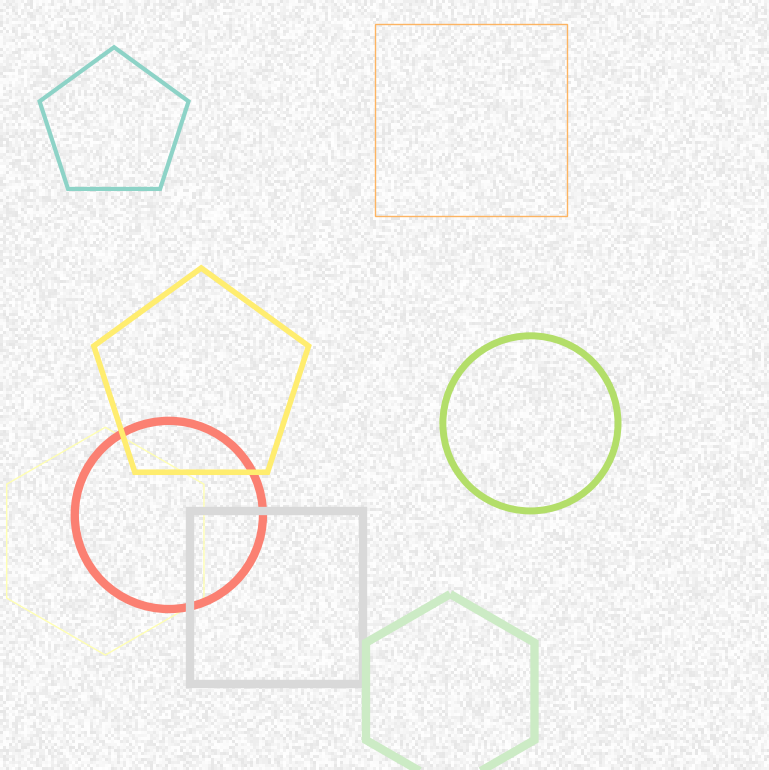[{"shape": "pentagon", "thickness": 1.5, "radius": 0.51, "center": [0.148, 0.837]}, {"shape": "hexagon", "thickness": 0.5, "radius": 0.74, "center": [0.137, 0.297]}, {"shape": "circle", "thickness": 3, "radius": 0.61, "center": [0.219, 0.331]}, {"shape": "square", "thickness": 0.5, "radius": 0.62, "center": [0.612, 0.844]}, {"shape": "circle", "thickness": 2.5, "radius": 0.57, "center": [0.689, 0.45]}, {"shape": "square", "thickness": 3, "radius": 0.56, "center": [0.359, 0.224]}, {"shape": "hexagon", "thickness": 3, "radius": 0.63, "center": [0.585, 0.102]}, {"shape": "pentagon", "thickness": 2, "radius": 0.73, "center": [0.261, 0.505]}]